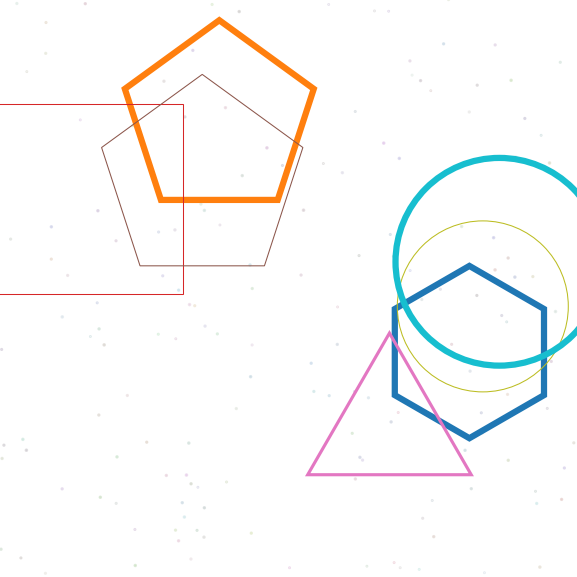[{"shape": "hexagon", "thickness": 3, "radius": 0.75, "center": [0.813, 0.39]}, {"shape": "pentagon", "thickness": 3, "radius": 0.86, "center": [0.38, 0.792]}, {"shape": "square", "thickness": 0.5, "radius": 0.82, "center": [0.152, 0.654]}, {"shape": "pentagon", "thickness": 0.5, "radius": 0.92, "center": [0.35, 0.687]}, {"shape": "triangle", "thickness": 1.5, "radius": 0.82, "center": [0.674, 0.259]}, {"shape": "circle", "thickness": 0.5, "radius": 0.74, "center": [0.836, 0.469]}, {"shape": "circle", "thickness": 3, "radius": 0.9, "center": [0.865, 0.546]}]